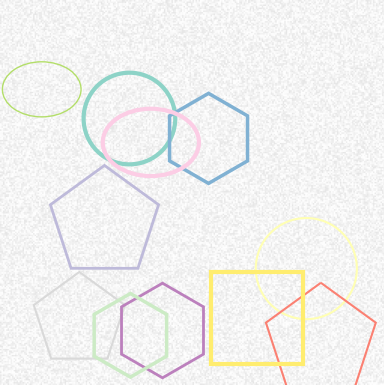[{"shape": "circle", "thickness": 3, "radius": 0.6, "center": [0.336, 0.692]}, {"shape": "circle", "thickness": 1.5, "radius": 0.66, "center": [0.796, 0.302]}, {"shape": "pentagon", "thickness": 2, "radius": 0.74, "center": [0.271, 0.423]}, {"shape": "pentagon", "thickness": 1.5, "radius": 0.75, "center": [0.833, 0.116]}, {"shape": "hexagon", "thickness": 2.5, "radius": 0.58, "center": [0.542, 0.641]}, {"shape": "oval", "thickness": 1, "radius": 0.51, "center": [0.108, 0.768]}, {"shape": "oval", "thickness": 3, "radius": 0.62, "center": [0.392, 0.63]}, {"shape": "pentagon", "thickness": 1.5, "radius": 0.62, "center": [0.206, 0.169]}, {"shape": "hexagon", "thickness": 2, "radius": 0.61, "center": [0.422, 0.142]}, {"shape": "hexagon", "thickness": 2.5, "radius": 0.54, "center": [0.339, 0.129]}, {"shape": "square", "thickness": 3, "radius": 0.59, "center": [0.667, 0.174]}]